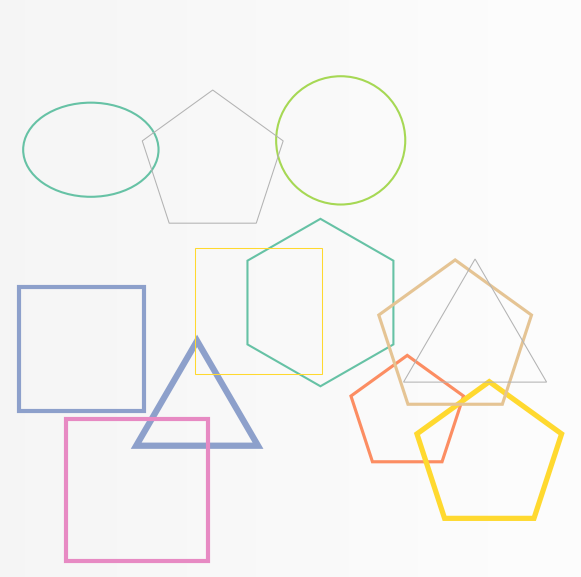[{"shape": "hexagon", "thickness": 1, "radius": 0.72, "center": [0.551, 0.475]}, {"shape": "oval", "thickness": 1, "radius": 0.58, "center": [0.156, 0.74]}, {"shape": "pentagon", "thickness": 1.5, "radius": 0.51, "center": [0.701, 0.282]}, {"shape": "triangle", "thickness": 3, "radius": 0.61, "center": [0.339, 0.288]}, {"shape": "square", "thickness": 2, "radius": 0.54, "center": [0.14, 0.394]}, {"shape": "square", "thickness": 2, "radius": 0.61, "center": [0.236, 0.15]}, {"shape": "circle", "thickness": 1, "radius": 0.56, "center": [0.586, 0.756]}, {"shape": "pentagon", "thickness": 2.5, "radius": 0.65, "center": [0.842, 0.207]}, {"shape": "square", "thickness": 0.5, "radius": 0.55, "center": [0.446, 0.461]}, {"shape": "pentagon", "thickness": 1.5, "radius": 0.69, "center": [0.783, 0.411]}, {"shape": "pentagon", "thickness": 0.5, "radius": 0.64, "center": [0.366, 0.716]}, {"shape": "triangle", "thickness": 0.5, "radius": 0.71, "center": [0.817, 0.409]}]